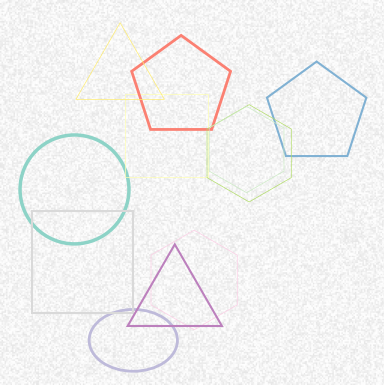[{"shape": "circle", "thickness": 2.5, "radius": 0.71, "center": [0.193, 0.508]}, {"shape": "square", "thickness": 0.5, "radius": 0.54, "center": [0.432, 0.649]}, {"shape": "oval", "thickness": 2, "radius": 0.57, "center": [0.346, 0.116]}, {"shape": "pentagon", "thickness": 2, "radius": 0.68, "center": [0.47, 0.773]}, {"shape": "pentagon", "thickness": 1.5, "radius": 0.68, "center": [0.822, 0.704]}, {"shape": "hexagon", "thickness": 0.5, "radius": 0.63, "center": [0.647, 0.602]}, {"shape": "hexagon", "thickness": 0.5, "radius": 0.65, "center": [0.504, 0.273]}, {"shape": "square", "thickness": 1.5, "radius": 0.66, "center": [0.214, 0.32]}, {"shape": "triangle", "thickness": 1.5, "radius": 0.71, "center": [0.454, 0.224]}, {"shape": "hexagon", "thickness": 0.5, "radius": 0.56, "center": [0.64, 0.612]}, {"shape": "triangle", "thickness": 0.5, "radius": 0.66, "center": [0.312, 0.808]}]